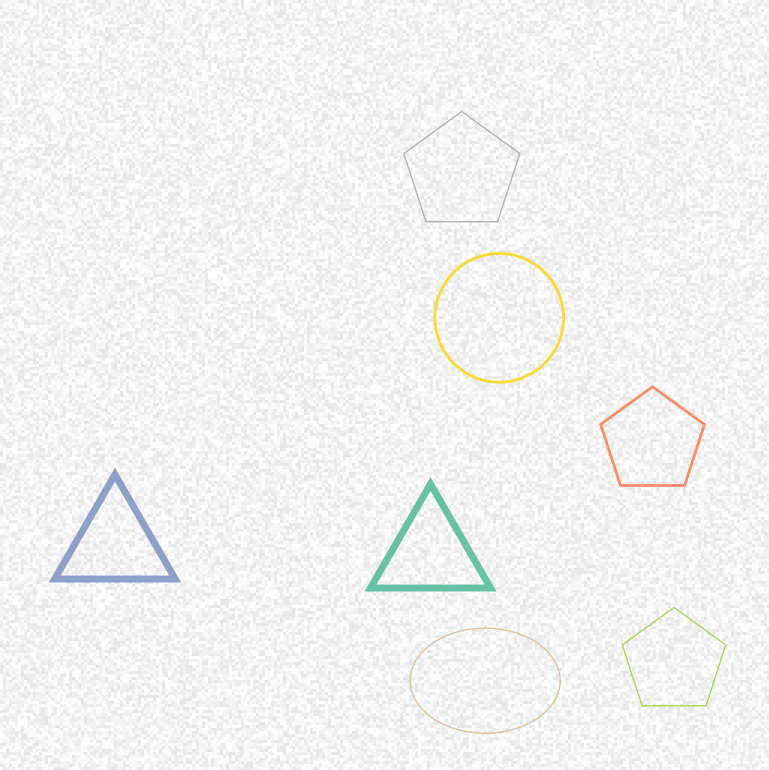[{"shape": "triangle", "thickness": 2.5, "radius": 0.45, "center": [0.559, 0.281]}, {"shape": "pentagon", "thickness": 1, "radius": 0.35, "center": [0.847, 0.427]}, {"shape": "triangle", "thickness": 2.5, "radius": 0.45, "center": [0.149, 0.293]}, {"shape": "pentagon", "thickness": 0.5, "radius": 0.35, "center": [0.875, 0.141]}, {"shape": "circle", "thickness": 1, "radius": 0.42, "center": [0.648, 0.587]}, {"shape": "oval", "thickness": 0.5, "radius": 0.49, "center": [0.63, 0.116]}, {"shape": "pentagon", "thickness": 0.5, "radius": 0.4, "center": [0.6, 0.776]}]